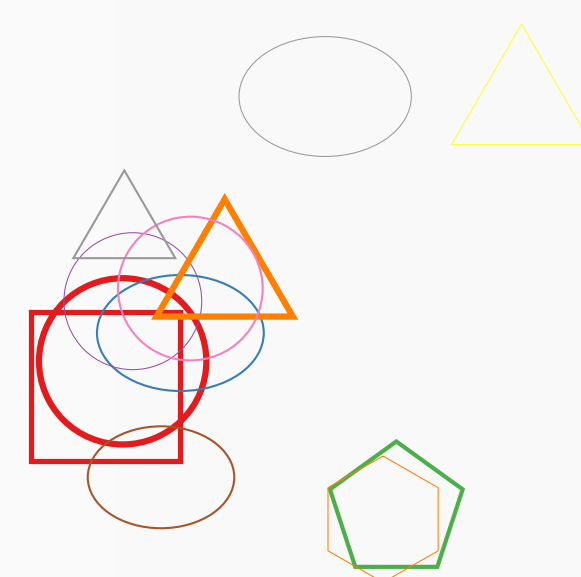[{"shape": "square", "thickness": 2.5, "radius": 0.65, "center": [0.182, 0.329]}, {"shape": "circle", "thickness": 3, "radius": 0.72, "center": [0.211, 0.373]}, {"shape": "oval", "thickness": 1, "radius": 0.72, "center": [0.31, 0.423]}, {"shape": "pentagon", "thickness": 2, "radius": 0.6, "center": [0.682, 0.115]}, {"shape": "circle", "thickness": 0.5, "radius": 0.59, "center": [0.229, 0.478]}, {"shape": "hexagon", "thickness": 0.5, "radius": 0.55, "center": [0.659, 0.1]}, {"shape": "triangle", "thickness": 3, "radius": 0.68, "center": [0.387, 0.519]}, {"shape": "triangle", "thickness": 0.5, "radius": 0.7, "center": [0.897, 0.818]}, {"shape": "oval", "thickness": 1, "radius": 0.63, "center": [0.277, 0.173]}, {"shape": "circle", "thickness": 1, "radius": 0.62, "center": [0.327, 0.499]}, {"shape": "oval", "thickness": 0.5, "radius": 0.74, "center": [0.559, 0.832]}, {"shape": "triangle", "thickness": 1, "radius": 0.51, "center": [0.214, 0.603]}]